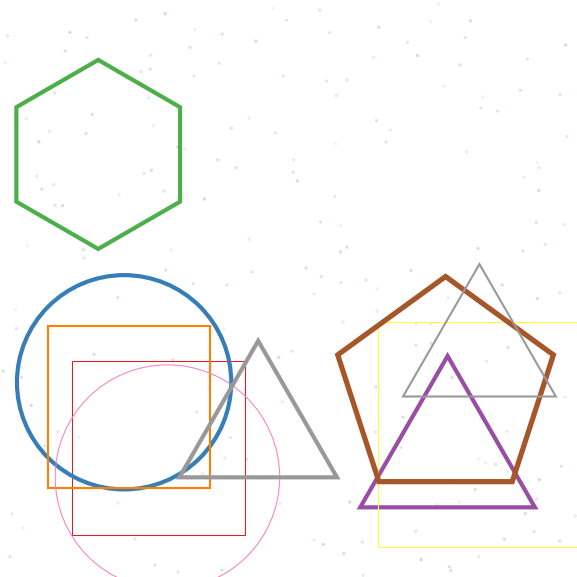[{"shape": "square", "thickness": 0.5, "radius": 0.75, "center": [0.274, 0.223]}, {"shape": "circle", "thickness": 2, "radius": 0.93, "center": [0.215, 0.337]}, {"shape": "hexagon", "thickness": 2, "radius": 0.82, "center": [0.17, 0.732]}, {"shape": "triangle", "thickness": 2, "radius": 0.87, "center": [0.775, 0.208]}, {"shape": "square", "thickness": 1, "radius": 0.7, "center": [0.224, 0.294]}, {"shape": "square", "thickness": 0.5, "radius": 0.97, "center": [0.85, 0.247]}, {"shape": "pentagon", "thickness": 2.5, "radius": 0.98, "center": [0.772, 0.324]}, {"shape": "circle", "thickness": 0.5, "radius": 0.97, "center": [0.29, 0.173]}, {"shape": "triangle", "thickness": 2, "radius": 0.79, "center": [0.447, 0.251]}, {"shape": "triangle", "thickness": 1, "radius": 0.76, "center": [0.83, 0.389]}]